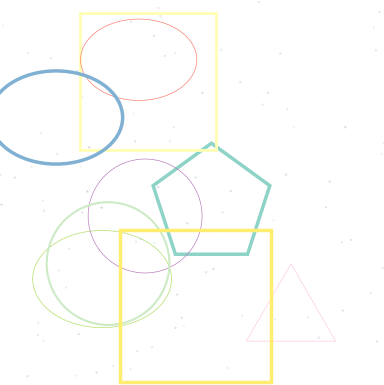[{"shape": "pentagon", "thickness": 2.5, "radius": 0.8, "center": [0.549, 0.469]}, {"shape": "square", "thickness": 2, "radius": 0.89, "center": [0.384, 0.788]}, {"shape": "oval", "thickness": 0.5, "radius": 0.76, "center": [0.36, 0.845]}, {"shape": "oval", "thickness": 2.5, "radius": 0.86, "center": [0.146, 0.695]}, {"shape": "oval", "thickness": 0.5, "radius": 0.9, "center": [0.265, 0.275]}, {"shape": "triangle", "thickness": 0.5, "radius": 0.67, "center": [0.756, 0.181]}, {"shape": "circle", "thickness": 0.5, "radius": 0.74, "center": [0.377, 0.439]}, {"shape": "circle", "thickness": 1.5, "radius": 0.8, "center": [0.281, 0.315]}, {"shape": "square", "thickness": 2.5, "radius": 0.98, "center": [0.508, 0.204]}]